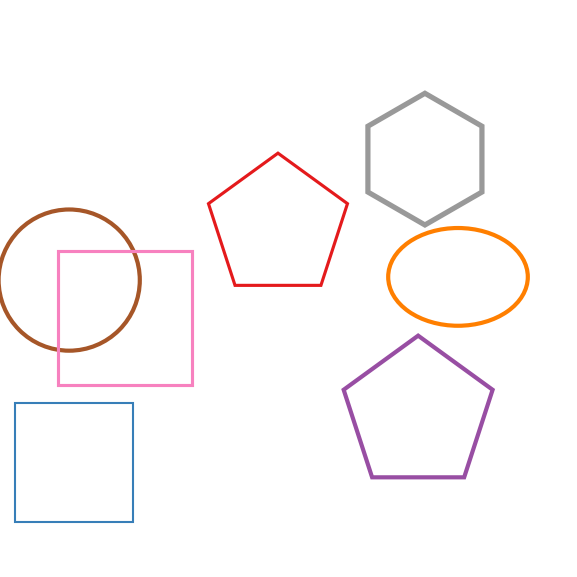[{"shape": "pentagon", "thickness": 1.5, "radius": 0.63, "center": [0.481, 0.607]}, {"shape": "square", "thickness": 1, "radius": 0.51, "center": [0.128, 0.198]}, {"shape": "pentagon", "thickness": 2, "radius": 0.68, "center": [0.724, 0.282]}, {"shape": "oval", "thickness": 2, "radius": 0.6, "center": [0.793, 0.52]}, {"shape": "circle", "thickness": 2, "radius": 0.61, "center": [0.12, 0.514]}, {"shape": "square", "thickness": 1.5, "radius": 0.58, "center": [0.217, 0.448]}, {"shape": "hexagon", "thickness": 2.5, "radius": 0.57, "center": [0.736, 0.724]}]